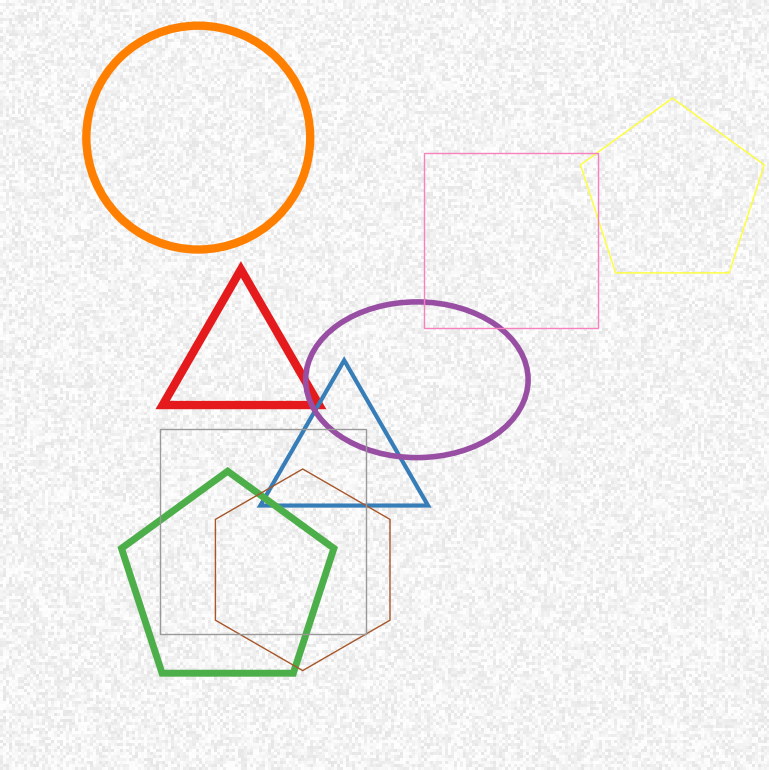[{"shape": "triangle", "thickness": 3, "radius": 0.59, "center": [0.313, 0.533]}, {"shape": "triangle", "thickness": 1.5, "radius": 0.63, "center": [0.447, 0.406]}, {"shape": "pentagon", "thickness": 2.5, "radius": 0.73, "center": [0.296, 0.243]}, {"shape": "oval", "thickness": 2, "radius": 0.72, "center": [0.541, 0.507]}, {"shape": "circle", "thickness": 3, "radius": 0.73, "center": [0.257, 0.821]}, {"shape": "pentagon", "thickness": 0.5, "radius": 0.63, "center": [0.873, 0.747]}, {"shape": "hexagon", "thickness": 0.5, "radius": 0.65, "center": [0.393, 0.26]}, {"shape": "square", "thickness": 0.5, "radius": 0.57, "center": [0.664, 0.687]}, {"shape": "square", "thickness": 0.5, "radius": 0.67, "center": [0.342, 0.31]}]